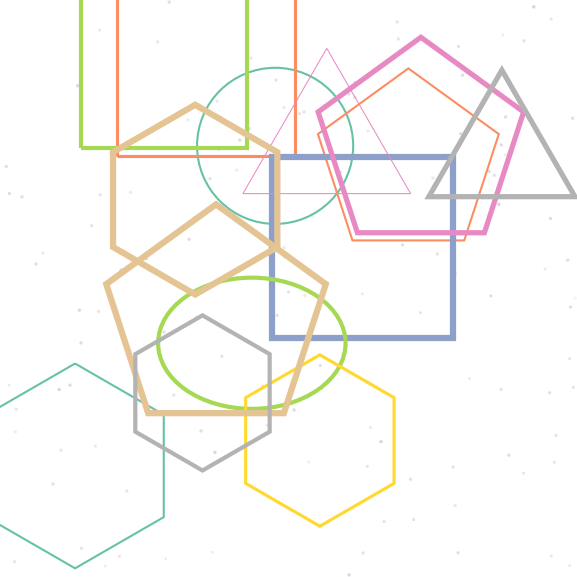[{"shape": "hexagon", "thickness": 1, "radius": 0.89, "center": [0.13, 0.192]}, {"shape": "circle", "thickness": 1, "radius": 0.68, "center": [0.476, 0.747]}, {"shape": "square", "thickness": 1.5, "radius": 0.77, "center": [0.357, 0.884]}, {"shape": "pentagon", "thickness": 1, "radius": 0.82, "center": [0.707, 0.716]}, {"shape": "square", "thickness": 3, "radius": 0.79, "center": [0.628, 0.57]}, {"shape": "pentagon", "thickness": 2.5, "radius": 0.94, "center": [0.729, 0.747]}, {"shape": "triangle", "thickness": 0.5, "radius": 0.84, "center": [0.566, 0.748]}, {"shape": "square", "thickness": 2, "radius": 0.72, "center": [0.284, 0.887]}, {"shape": "oval", "thickness": 2, "radius": 0.81, "center": [0.436, 0.405]}, {"shape": "hexagon", "thickness": 1.5, "radius": 0.74, "center": [0.554, 0.236]}, {"shape": "hexagon", "thickness": 3, "radius": 0.82, "center": [0.338, 0.653]}, {"shape": "pentagon", "thickness": 3, "radius": 1.0, "center": [0.374, 0.445]}, {"shape": "triangle", "thickness": 2.5, "radius": 0.73, "center": [0.869, 0.732]}, {"shape": "hexagon", "thickness": 2, "radius": 0.67, "center": [0.351, 0.319]}]